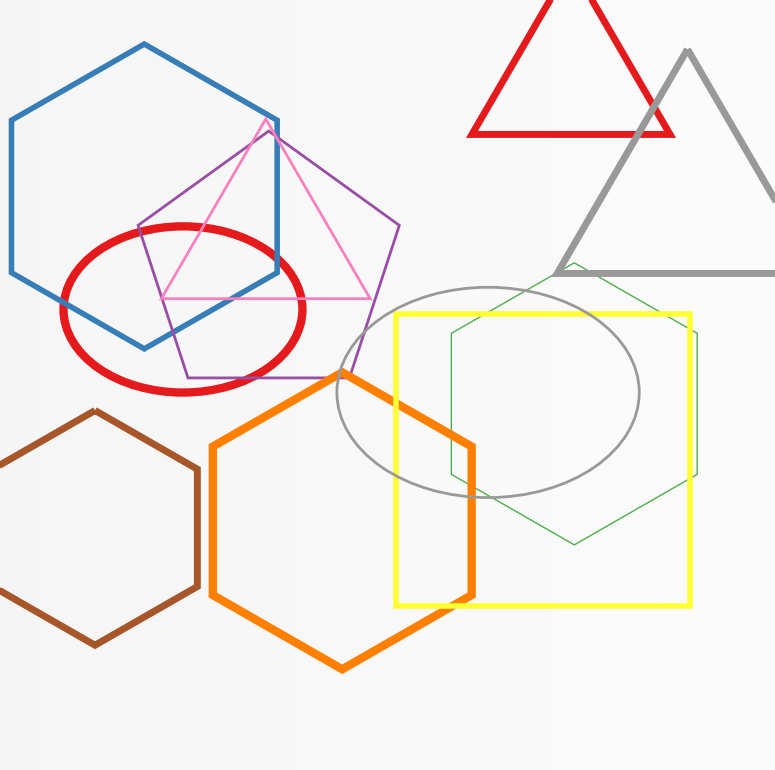[{"shape": "triangle", "thickness": 2.5, "radius": 0.74, "center": [0.737, 0.899]}, {"shape": "oval", "thickness": 3, "radius": 0.77, "center": [0.236, 0.598]}, {"shape": "hexagon", "thickness": 2, "radius": 0.99, "center": [0.186, 0.745]}, {"shape": "hexagon", "thickness": 0.5, "radius": 0.92, "center": [0.741, 0.476]}, {"shape": "pentagon", "thickness": 1, "radius": 0.89, "center": [0.347, 0.653]}, {"shape": "hexagon", "thickness": 3, "radius": 0.96, "center": [0.442, 0.324]}, {"shape": "square", "thickness": 2, "radius": 0.95, "center": [0.7, 0.403]}, {"shape": "hexagon", "thickness": 2.5, "radius": 0.76, "center": [0.123, 0.314]}, {"shape": "triangle", "thickness": 1, "radius": 0.78, "center": [0.343, 0.69]}, {"shape": "oval", "thickness": 1, "radius": 0.98, "center": [0.63, 0.49]}, {"shape": "triangle", "thickness": 2.5, "radius": 0.97, "center": [0.887, 0.742]}]